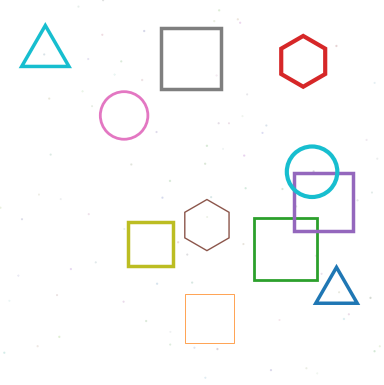[{"shape": "triangle", "thickness": 2.5, "radius": 0.31, "center": [0.874, 0.243]}, {"shape": "square", "thickness": 0.5, "radius": 0.32, "center": [0.543, 0.173]}, {"shape": "square", "thickness": 2, "radius": 0.41, "center": [0.741, 0.353]}, {"shape": "hexagon", "thickness": 3, "radius": 0.33, "center": [0.788, 0.841]}, {"shape": "square", "thickness": 2.5, "radius": 0.38, "center": [0.84, 0.476]}, {"shape": "hexagon", "thickness": 1, "radius": 0.33, "center": [0.537, 0.415]}, {"shape": "circle", "thickness": 2, "radius": 0.31, "center": [0.322, 0.7]}, {"shape": "square", "thickness": 2.5, "radius": 0.4, "center": [0.496, 0.847]}, {"shape": "square", "thickness": 2.5, "radius": 0.29, "center": [0.391, 0.367]}, {"shape": "triangle", "thickness": 2.5, "radius": 0.35, "center": [0.118, 0.863]}, {"shape": "circle", "thickness": 3, "radius": 0.33, "center": [0.811, 0.554]}]